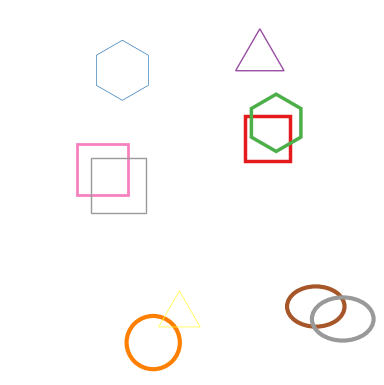[{"shape": "square", "thickness": 2.5, "radius": 0.29, "center": [0.695, 0.641]}, {"shape": "hexagon", "thickness": 0.5, "radius": 0.39, "center": [0.318, 0.817]}, {"shape": "hexagon", "thickness": 2.5, "radius": 0.37, "center": [0.717, 0.681]}, {"shape": "triangle", "thickness": 1, "radius": 0.36, "center": [0.675, 0.853]}, {"shape": "circle", "thickness": 3, "radius": 0.35, "center": [0.398, 0.11]}, {"shape": "triangle", "thickness": 0.5, "radius": 0.31, "center": [0.466, 0.182]}, {"shape": "oval", "thickness": 3, "radius": 0.37, "center": [0.82, 0.204]}, {"shape": "square", "thickness": 2, "radius": 0.33, "center": [0.265, 0.559]}, {"shape": "square", "thickness": 1, "radius": 0.36, "center": [0.308, 0.519]}, {"shape": "oval", "thickness": 3, "radius": 0.4, "center": [0.89, 0.171]}]